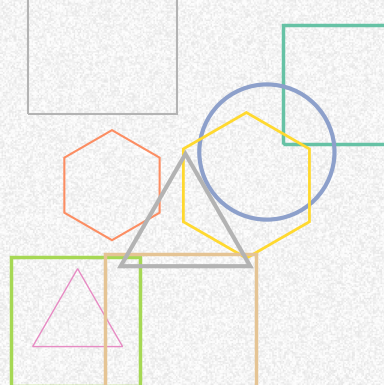[{"shape": "square", "thickness": 2.5, "radius": 0.77, "center": [0.888, 0.78]}, {"shape": "hexagon", "thickness": 1.5, "radius": 0.71, "center": [0.291, 0.519]}, {"shape": "circle", "thickness": 3, "radius": 0.88, "center": [0.693, 0.605]}, {"shape": "triangle", "thickness": 1, "radius": 0.67, "center": [0.202, 0.167]}, {"shape": "square", "thickness": 2.5, "radius": 0.84, "center": [0.197, 0.165]}, {"shape": "hexagon", "thickness": 2, "radius": 0.95, "center": [0.64, 0.519]}, {"shape": "square", "thickness": 2.5, "radius": 0.98, "center": [0.469, 0.145]}, {"shape": "triangle", "thickness": 3, "radius": 0.97, "center": [0.482, 0.406]}, {"shape": "square", "thickness": 1.5, "radius": 0.97, "center": [0.265, 0.898]}]